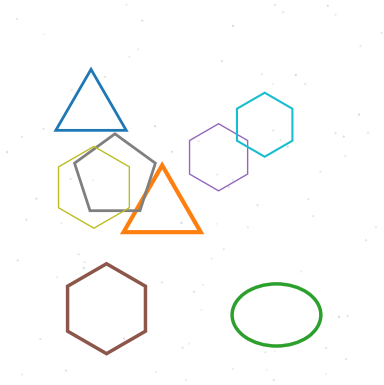[{"shape": "triangle", "thickness": 2, "radius": 0.53, "center": [0.236, 0.714]}, {"shape": "triangle", "thickness": 3, "radius": 0.58, "center": [0.421, 0.455]}, {"shape": "oval", "thickness": 2.5, "radius": 0.58, "center": [0.718, 0.182]}, {"shape": "hexagon", "thickness": 1, "radius": 0.44, "center": [0.568, 0.591]}, {"shape": "hexagon", "thickness": 2.5, "radius": 0.58, "center": [0.277, 0.198]}, {"shape": "pentagon", "thickness": 2, "radius": 0.55, "center": [0.299, 0.542]}, {"shape": "hexagon", "thickness": 1, "radius": 0.53, "center": [0.244, 0.513]}, {"shape": "hexagon", "thickness": 1.5, "radius": 0.42, "center": [0.687, 0.676]}]